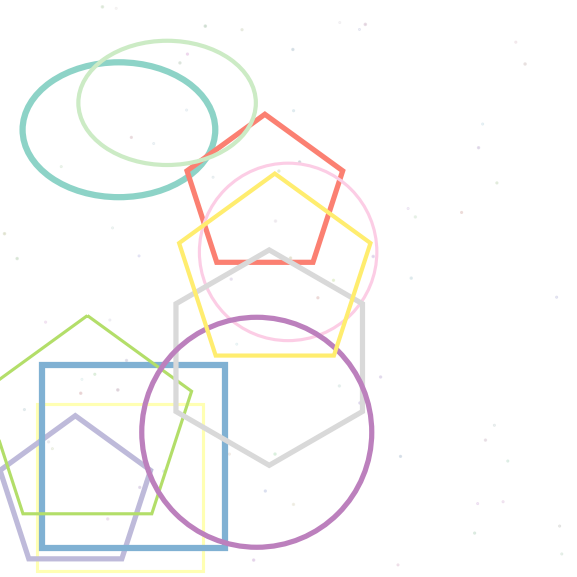[{"shape": "oval", "thickness": 3, "radius": 0.83, "center": [0.206, 0.774]}, {"shape": "square", "thickness": 1.5, "radius": 0.72, "center": [0.207, 0.155]}, {"shape": "pentagon", "thickness": 2.5, "radius": 0.69, "center": [0.13, 0.142]}, {"shape": "pentagon", "thickness": 2.5, "radius": 0.71, "center": [0.459, 0.66]}, {"shape": "square", "thickness": 3, "radius": 0.79, "center": [0.232, 0.209]}, {"shape": "pentagon", "thickness": 1.5, "radius": 0.95, "center": [0.151, 0.263]}, {"shape": "circle", "thickness": 1.5, "radius": 0.77, "center": [0.499, 0.563]}, {"shape": "hexagon", "thickness": 2.5, "radius": 0.93, "center": [0.466, 0.38]}, {"shape": "circle", "thickness": 2.5, "radius": 1.0, "center": [0.445, 0.251]}, {"shape": "oval", "thickness": 2, "radius": 0.77, "center": [0.289, 0.821]}, {"shape": "pentagon", "thickness": 2, "radius": 0.87, "center": [0.476, 0.524]}]